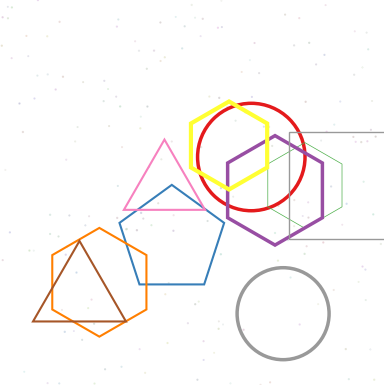[{"shape": "circle", "thickness": 2.5, "radius": 0.7, "center": [0.653, 0.592]}, {"shape": "pentagon", "thickness": 1.5, "radius": 0.71, "center": [0.446, 0.377]}, {"shape": "hexagon", "thickness": 0.5, "radius": 0.56, "center": [0.792, 0.518]}, {"shape": "hexagon", "thickness": 2.5, "radius": 0.71, "center": [0.714, 0.506]}, {"shape": "hexagon", "thickness": 1.5, "radius": 0.71, "center": [0.258, 0.267]}, {"shape": "hexagon", "thickness": 3, "radius": 0.57, "center": [0.595, 0.622]}, {"shape": "triangle", "thickness": 1.5, "radius": 0.7, "center": [0.206, 0.235]}, {"shape": "triangle", "thickness": 1.5, "radius": 0.61, "center": [0.427, 0.516]}, {"shape": "circle", "thickness": 2.5, "radius": 0.6, "center": [0.735, 0.185]}, {"shape": "square", "thickness": 1, "radius": 0.7, "center": [0.89, 0.517]}]